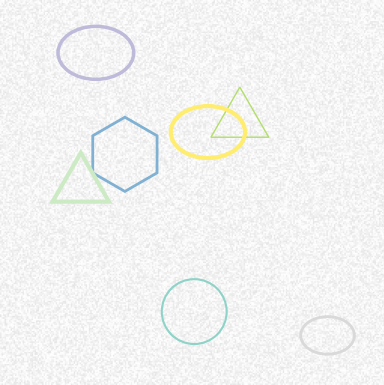[{"shape": "circle", "thickness": 1.5, "radius": 0.42, "center": [0.504, 0.191]}, {"shape": "oval", "thickness": 2.5, "radius": 0.49, "center": [0.249, 0.863]}, {"shape": "hexagon", "thickness": 2, "radius": 0.48, "center": [0.324, 0.599]}, {"shape": "triangle", "thickness": 1, "radius": 0.43, "center": [0.623, 0.687]}, {"shape": "oval", "thickness": 2, "radius": 0.35, "center": [0.851, 0.129]}, {"shape": "triangle", "thickness": 3, "radius": 0.42, "center": [0.21, 0.519]}, {"shape": "oval", "thickness": 3, "radius": 0.48, "center": [0.54, 0.657]}]